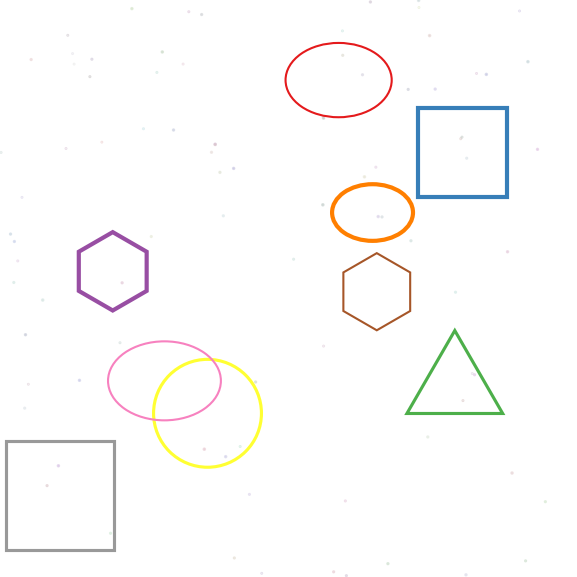[{"shape": "oval", "thickness": 1, "radius": 0.46, "center": [0.586, 0.86]}, {"shape": "square", "thickness": 2, "radius": 0.38, "center": [0.801, 0.735]}, {"shape": "triangle", "thickness": 1.5, "radius": 0.48, "center": [0.788, 0.331]}, {"shape": "hexagon", "thickness": 2, "radius": 0.34, "center": [0.195, 0.529]}, {"shape": "oval", "thickness": 2, "radius": 0.35, "center": [0.645, 0.631]}, {"shape": "circle", "thickness": 1.5, "radius": 0.47, "center": [0.359, 0.283]}, {"shape": "hexagon", "thickness": 1, "radius": 0.33, "center": [0.652, 0.494]}, {"shape": "oval", "thickness": 1, "radius": 0.49, "center": [0.285, 0.34]}, {"shape": "square", "thickness": 1.5, "radius": 0.47, "center": [0.104, 0.141]}]